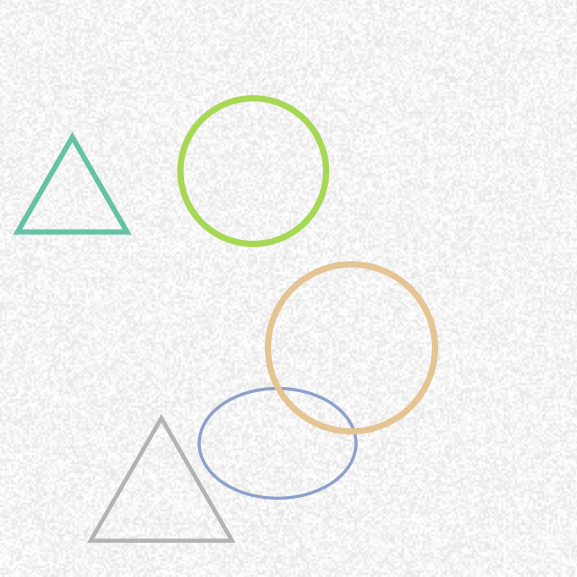[{"shape": "triangle", "thickness": 2.5, "radius": 0.55, "center": [0.125, 0.652]}, {"shape": "oval", "thickness": 1.5, "radius": 0.68, "center": [0.481, 0.231]}, {"shape": "circle", "thickness": 3, "radius": 0.63, "center": [0.439, 0.703]}, {"shape": "circle", "thickness": 3, "radius": 0.72, "center": [0.609, 0.397]}, {"shape": "triangle", "thickness": 2, "radius": 0.71, "center": [0.279, 0.134]}]